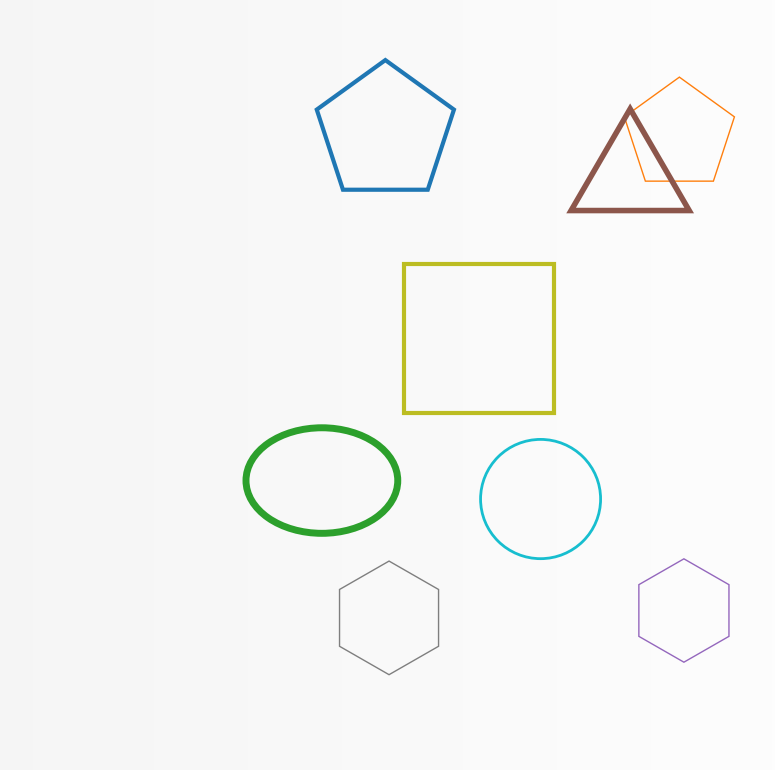[{"shape": "pentagon", "thickness": 1.5, "radius": 0.47, "center": [0.497, 0.829]}, {"shape": "pentagon", "thickness": 0.5, "radius": 0.37, "center": [0.877, 0.825]}, {"shape": "oval", "thickness": 2.5, "radius": 0.49, "center": [0.415, 0.376]}, {"shape": "hexagon", "thickness": 0.5, "radius": 0.34, "center": [0.882, 0.207]}, {"shape": "triangle", "thickness": 2, "radius": 0.44, "center": [0.813, 0.771]}, {"shape": "hexagon", "thickness": 0.5, "radius": 0.37, "center": [0.502, 0.198]}, {"shape": "square", "thickness": 1.5, "radius": 0.48, "center": [0.618, 0.56]}, {"shape": "circle", "thickness": 1, "radius": 0.39, "center": [0.698, 0.352]}]